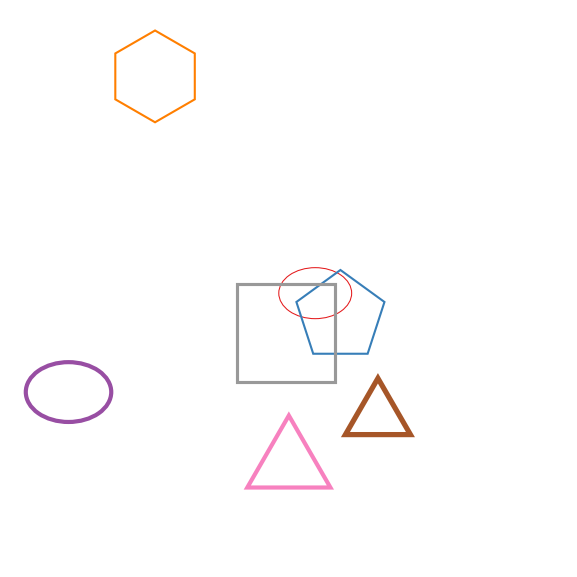[{"shape": "oval", "thickness": 0.5, "radius": 0.32, "center": [0.546, 0.491]}, {"shape": "pentagon", "thickness": 1, "radius": 0.4, "center": [0.589, 0.451]}, {"shape": "oval", "thickness": 2, "radius": 0.37, "center": [0.119, 0.32]}, {"shape": "hexagon", "thickness": 1, "radius": 0.4, "center": [0.268, 0.867]}, {"shape": "triangle", "thickness": 2.5, "radius": 0.32, "center": [0.654, 0.279]}, {"shape": "triangle", "thickness": 2, "radius": 0.42, "center": [0.5, 0.196]}, {"shape": "square", "thickness": 1.5, "radius": 0.42, "center": [0.494, 0.423]}]